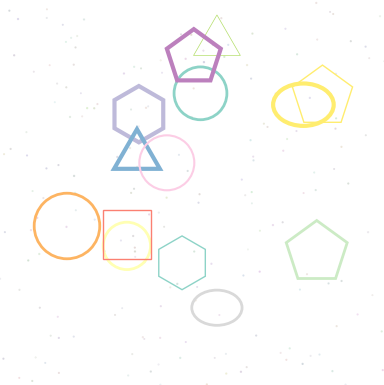[{"shape": "circle", "thickness": 2, "radius": 0.34, "center": [0.521, 0.758]}, {"shape": "hexagon", "thickness": 1, "radius": 0.35, "center": [0.473, 0.317]}, {"shape": "circle", "thickness": 2, "radius": 0.31, "center": [0.33, 0.361]}, {"shape": "hexagon", "thickness": 3, "radius": 0.37, "center": [0.361, 0.703]}, {"shape": "square", "thickness": 1, "radius": 0.31, "center": [0.33, 0.391]}, {"shape": "triangle", "thickness": 3, "radius": 0.34, "center": [0.356, 0.596]}, {"shape": "circle", "thickness": 2, "radius": 0.43, "center": [0.174, 0.413]}, {"shape": "triangle", "thickness": 0.5, "radius": 0.35, "center": [0.564, 0.891]}, {"shape": "circle", "thickness": 1.5, "radius": 0.36, "center": [0.433, 0.577]}, {"shape": "oval", "thickness": 2, "radius": 0.33, "center": [0.563, 0.201]}, {"shape": "pentagon", "thickness": 3, "radius": 0.37, "center": [0.503, 0.851]}, {"shape": "pentagon", "thickness": 2, "radius": 0.42, "center": [0.823, 0.344]}, {"shape": "oval", "thickness": 3, "radius": 0.39, "center": [0.788, 0.728]}, {"shape": "pentagon", "thickness": 1, "radius": 0.41, "center": [0.838, 0.749]}]